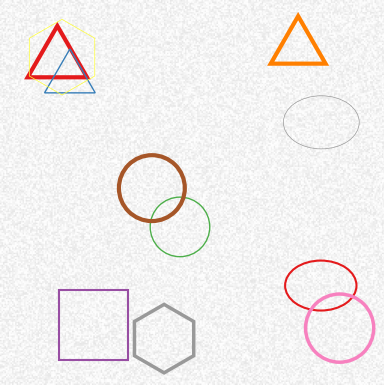[{"shape": "oval", "thickness": 1.5, "radius": 0.46, "center": [0.833, 0.258]}, {"shape": "triangle", "thickness": 3, "radius": 0.44, "center": [0.149, 0.844]}, {"shape": "triangle", "thickness": 1, "radius": 0.38, "center": [0.182, 0.797]}, {"shape": "circle", "thickness": 1, "radius": 0.39, "center": [0.467, 0.411]}, {"shape": "square", "thickness": 1.5, "radius": 0.45, "center": [0.242, 0.155]}, {"shape": "triangle", "thickness": 3, "radius": 0.41, "center": [0.774, 0.876]}, {"shape": "hexagon", "thickness": 0.5, "radius": 0.49, "center": [0.161, 0.852]}, {"shape": "circle", "thickness": 3, "radius": 0.43, "center": [0.394, 0.511]}, {"shape": "circle", "thickness": 2.5, "radius": 0.44, "center": [0.882, 0.148]}, {"shape": "hexagon", "thickness": 2.5, "radius": 0.44, "center": [0.426, 0.12]}, {"shape": "oval", "thickness": 0.5, "radius": 0.49, "center": [0.835, 0.682]}]